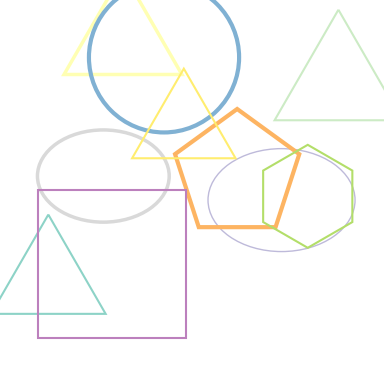[{"shape": "triangle", "thickness": 1.5, "radius": 0.86, "center": [0.126, 0.271]}, {"shape": "triangle", "thickness": 2.5, "radius": 0.88, "center": [0.319, 0.895]}, {"shape": "oval", "thickness": 1, "radius": 0.95, "center": [0.731, 0.48]}, {"shape": "circle", "thickness": 3, "radius": 0.98, "center": [0.426, 0.851]}, {"shape": "pentagon", "thickness": 3, "radius": 0.85, "center": [0.616, 0.547]}, {"shape": "hexagon", "thickness": 1.5, "radius": 0.67, "center": [0.799, 0.49]}, {"shape": "oval", "thickness": 2.5, "radius": 0.86, "center": [0.268, 0.543]}, {"shape": "square", "thickness": 1.5, "radius": 0.96, "center": [0.291, 0.314]}, {"shape": "triangle", "thickness": 1.5, "radius": 0.96, "center": [0.879, 0.783]}, {"shape": "triangle", "thickness": 1.5, "radius": 0.78, "center": [0.477, 0.667]}]